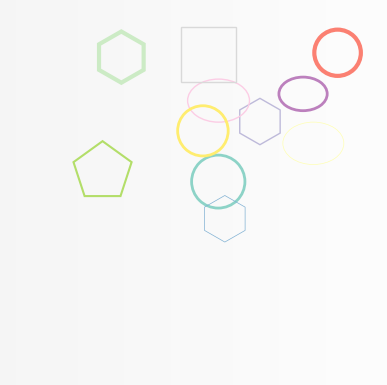[{"shape": "circle", "thickness": 2, "radius": 0.34, "center": [0.563, 0.528]}, {"shape": "oval", "thickness": 0.5, "radius": 0.39, "center": [0.809, 0.628]}, {"shape": "hexagon", "thickness": 1, "radius": 0.3, "center": [0.671, 0.684]}, {"shape": "circle", "thickness": 3, "radius": 0.3, "center": [0.871, 0.863]}, {"shape": "hexagon", "thickness": 0.5, "radius": 0.3, "center": [0.58, 0.432]}, {"shape": "pentagon", "thickness": 1.5, "radius": 0.39, "center": [0.265, 0.554]}, {"shape": "oval", "thickness": 1, "radius": 0.4, "center": [0.564, 0.739]}, {"shape": "square", "thickness": 1, "radius": 0.35, "center": [0.539, 0.858]}, {"shape": "oval", "thickness": 2, "radius": 0.31, "center": [0.782, 0.756]}, {"shape": "hexagon", "thickness": 3, "radius": 0.33, "center": [0.313, 0.852]}, {"shape": "circle", "thickness": 2, "radius": 0.33, "center": [0.524, 0.66]}]